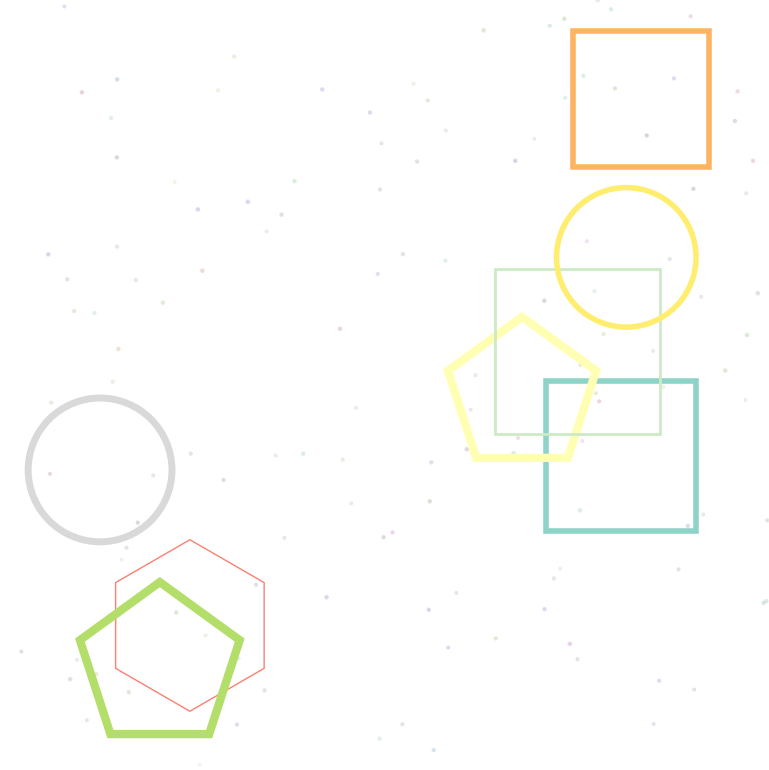[{"shape": "square", "thickness": 2, "radius": 0.49, "center": [0.807, 0.407]}, {"shape": "pentagon", "thickness": 3, "radius": 0.51, "center": [0.678, 0.487]}, {"shape": "hexagon", "thickness": 0.5, "radius": 0.56, "center": [0.247, 0.188]}, {"shape": "square", "thickness": 2, "radius": 0.44, "center": [0.833, 0.872]}, {"shape": "pentagon", "thickness": 3, "radius": 0.55, "center": [0.208, 0.135]}, {"shape": "circle", "thickness": 2.5, "radius": 0.47, "center": [0.13, 0.39]}, {"shape": "square", "thickness": 1, "radius": 0.54, "center": [0.75, 0.543]}, {"shape": "circle", "thickness": 2, "radius": 0.45, "center": [0.813, 0.666]}]